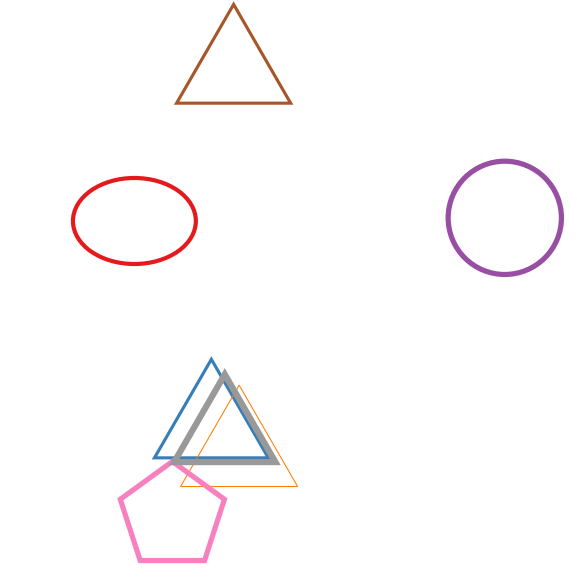[{"shape": "oval", "thickness": 2, "radius": 0.53, "center": [0.233, 0.616]}, {"shape": "triangle", "thickness": 1.5, "radius": 0.57, "center": [0.366, 0.263]}, {"shape": "circle", "thickness": 2.5, "radius": 0.49, "center": [0.874, 0.622]}, {"shape": "triangle", "thickness": 0.5, "radius": 0.58, "center": [0.414, 0.215]}, {"shape": "triangle", "thickness": 1.5, "radius": 0.57, "center": [0.405, 0.878]}, {"shape": "pentagon", "thickness": 2.5, "radius": 0.47, "center": [0.298, 0.105]}, {"shape": "triangle", "thickness": 3, "radius": 0.51, "center": [0.389, 0.25]}]